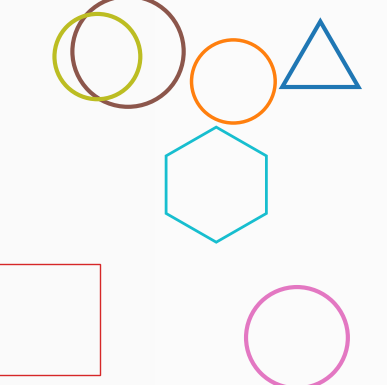[{"shape": "triangle", "thickness": 3, "radius": 0.57, "center": [0.827, 0.831]}, {"shape": "circle", "thickness": 2.5, "radius": 0.54, "center": [0.602, 0.788]}, {"shape": "square", "thickness": 1, "radius": 0.72, "center": [0.114, 0.169]}, {"shape": "circle", "thickness": 3, "radius": 0.72, "center": [0.33, 0.866]}, {"shape": "circle", "thickness": 3, "radius": 0.66, "center": [0.766, 0.123]}, {"shape": "circle", "thickness": 3, "radius": 0.55, "center": [0.251, 0.853]}, {"shape": "hexagon", "thickness": 2, "radius": 0.75, "center": [0.558, 0.52]}]